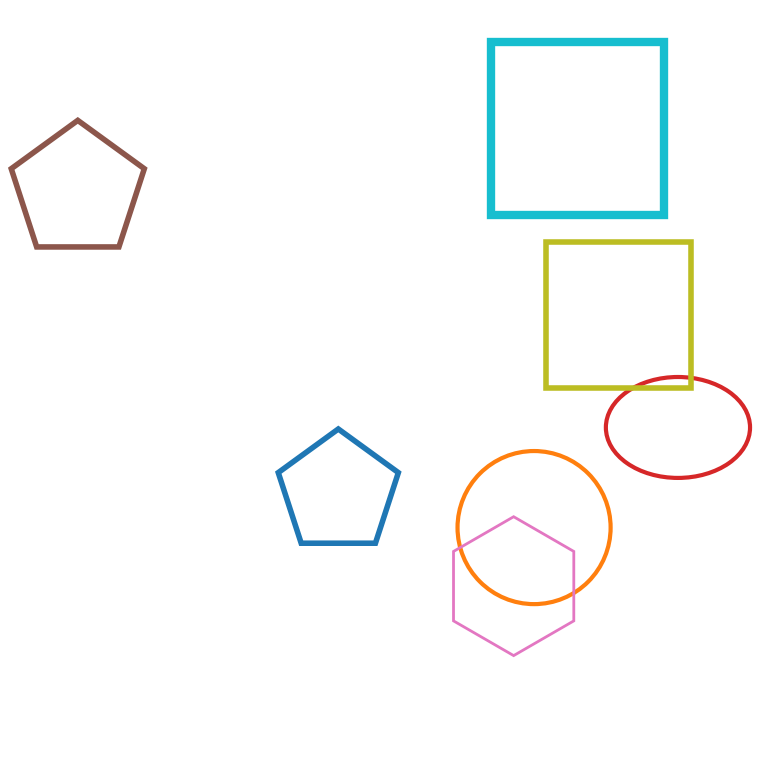[{"shape": "pentagon", "thickness": 2, "radius": 0.41, "center": [0.439, 0.361]}, {"shape": "circle", "thickness": 1.5, "radius": 0.5, "center": [0.694, 0.315]}, {"shape": "oval", "thickness": 1.5, "radius": 0.47, "center": [0.88, 0.445]}, {"shape": "pentagon", "thickness": 2, "radius": 0.45, "center": [0.101, 0.753]}, {"shape": "hexagon", "thickness": 1, "radius": 0.45, "center": [0.667, 0.239]}, {"shape": "square", "thickness": 2, "radius": 0.47, "center": [0.803, 0.591]}, {"shape": "square", "thickness": 3, "radius": 0.56, "center": [0.75, 0.833]}]